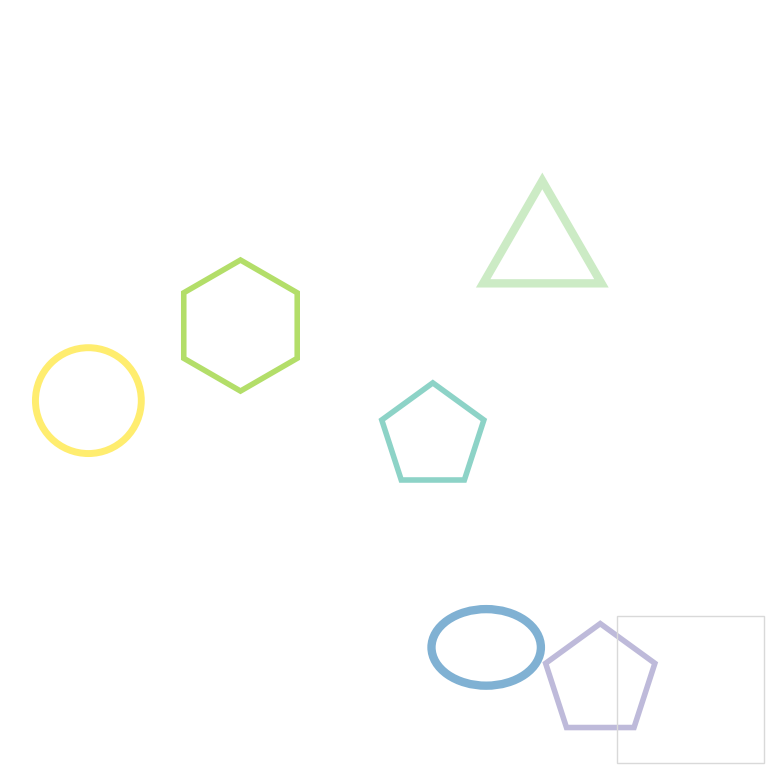[{"shape": "pentagon", "thickness": 2, "radius": 0.35, "center": [0.562, 0.433]}, {"shape": "pentagon", "thickness": 2, "radius": 0.37, "center": [0.78, 0.116]}, {"shape": "oval", "thickness": 3, "radius": 0.36, "center": [0.631, 0.159]}, {"shape": "hexagon", "thickness": 2, "radius": 0.43, "center": [0.312, 0.577]}, {"shape": "square", "thickness": 0.5, "radius": 0.48, "center": [0.896, 0.104]}, {"shape": "triangle", "thickness": 3, "radius": 0.44, "center": [0.704, 0.676]}, {"shape": "circle", "thickness": 2.5, "radius": 0.34, "center": [0.115, 0.48]}]